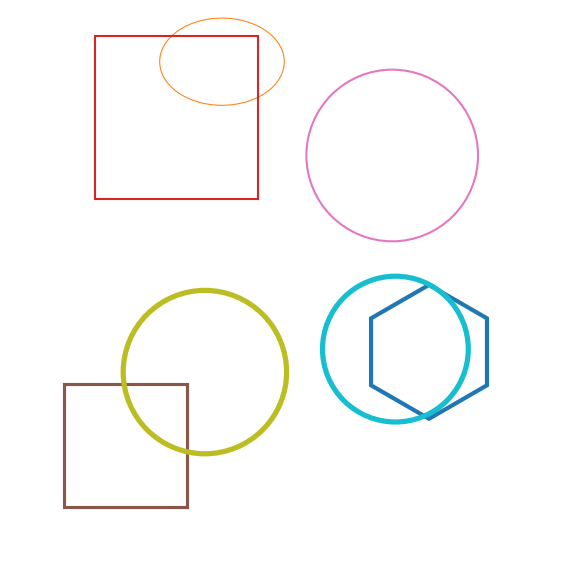[{"shape": "hexagon", "thickness": 2, "radius": 0.58, "center": [0.743, 0.39]}, {"shape": "oval", "thickness": 0.5, "radius": 0.54, "center": [0.384, 0.892]}, {"shape": "square", "thickness": 1, "radius": 0.71, "center": [0.305, 0.795]}, {"shape": "square", "thickness": 1.5, "radius": 0.53, "center": [0.217, 0.227]}, {"shape": "circle", "thickness": 1, "radius": 0.74, "center": [0.679, 0.73]}, {"shape": "circle", "thickness": 2.5, "radius": 0.71, "center": [0.355, 0.355]}, {"shape": "circle", "thickness": 2.5, "radius": 0.63, "center": [0.685, 0.395]}]